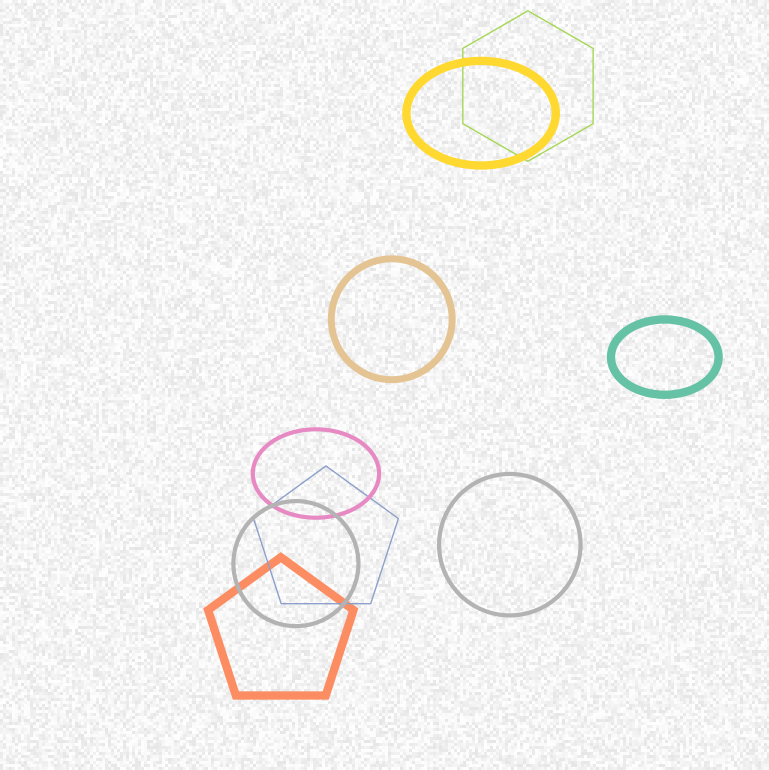[{"shape": "oval", "thickness": 3, "radius": 0.35, "center": [0.863, 0.536]}, {"shape": "pentagon", "thickness": 3, "radius": 0.5, "center": [0.365, 0.177]}, {"shape": "pentagon", "thickness": 0.5, "radius": 0.49, "center": [0.423, 0.296]}, {"shape": "oval", "thickness": 1.5, "radius": 0.41, "center": [0.41, 0.385]}, {"shape": "hexagon", "thickness": 0.5, "radius": 0.49, "center": [0.686, 0.888]}, {"shape": "oval", "thickness": 3, "radius": 0.49, "center": [0.625, 0.853]}, {"shape": "circle", "thickness": 2.5, "radius": 0.39, "center": [0.509, 0.585]}, {"shape": "circle", "thickness": 1.5, "radius": 0.46, "center": [0.662, 0.293]}, {"shape": "circle", "thickness": 1.5, "radius": 0.41, "center": [0.384, 0.268]}]